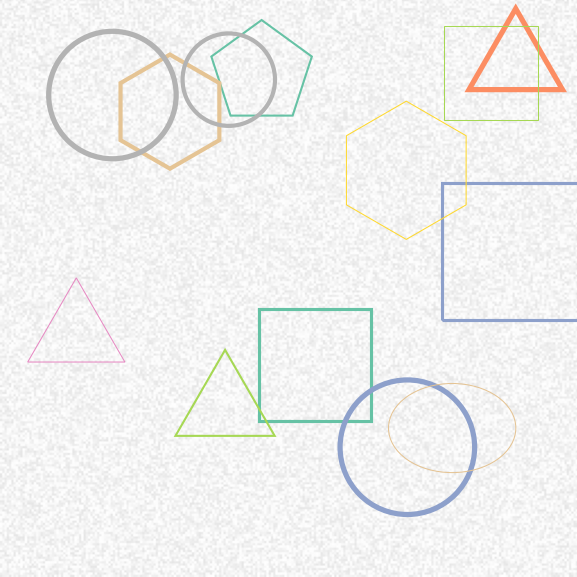[{"shape": "pentagon", "thickness": 1, "radius": 0.46, "center": [0.453, 0.873]}, {"shape": "square", "thickness": 1.5, "radius": 0.48, "center": [0.545, 0.367]}, {"shape": "triangle", "thickness": 2.5, "radius": 0.47, "center": [0.893, 0.891]}, {"shape": "square", "thickness": 1.5, "radius": 0.6, "center": [0.885, 0.564]}, {"shape": "circle", "thickness": 2.5, "radius": 0.58, "center": [0.705, 0.225]}, {"shape": "triangle", "thickness": 0.5, "radius": 0.49, "center": [0.132, 0.421]}, {"shape": "triangle", "thickness": 1, "radius": 0.5, "center": [0.39, 0.294]}, {"shape": "square", "thickness": 0.5, "radius": 0.41, "center": [0.851, 0.873]}, {"shape": "hexagon", "thickness": 0.5, "radius": 0.6, "center": [0.703, 0.704]}, {"shape": "hexagon", "thickness": 2, "radius": 0.49, "center": [0.294, 0.806]}, {"shape": "oval", "thickness": 0.5, "radius": 0.55, "center": [0.783, 0.258]}, {"shape": "circle", "thickness": 2, "radius": 0.4, "center": [0.396, 0.861]}, {"shape": "circle", "thickness": 2.5, "radius": 0.55, "center": [0.195, 0.835]}]